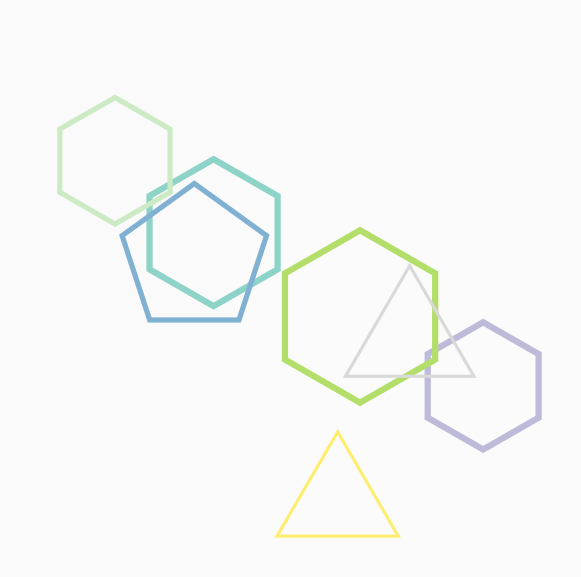[{"shape": "hexagon", "thickness": 3, "radius": 0.64, "center": [0.367, 0.596]}, {"shape": "hexagon", "thickness": 3, "radius": 0.55, "center": [0.831, 0.331]}, {"shape": "pentagon", "thickness": 2.5, "radius": 0.65, "center": [0.334, 0.551]}, {"shape": "hexagon", "thickness": 3, "radius": 0.75, "center": [0.619, 0.451]}, {"shape": "triangle", "thickness": 1.5, "radius": 0.64, "center": [0.705, 0.411]}, {"shape": "hexagon", "thickness": 2.5, "radius": 0.55, "center": [0.198, 0.721]}, {"shape": "triangle", "thickness": 1.5, "radius": 0.6, "center": [0.581, 0.131]}]